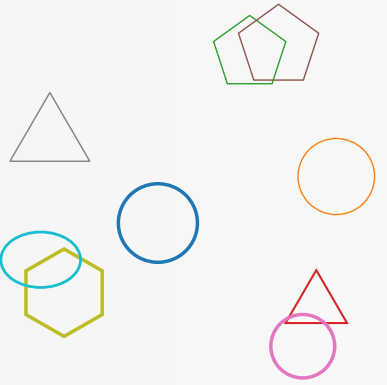[{"shape": "circle", "thickness": 2.5, "radius": 0.51, "center": [0.408, 0.421]}, {"shape": "circle", "thickness": 1, "radius": 0.49, "center": [0.868, 0.542]}, {"shape": "pentagon", "thickness": 1, "radius": 0.49, "center": [0.644, 0.862]}, {"shape": "triangle", "thickness": 1.5, "radius": 0.46, "center": [0.816, 0.207]}, {"shape": "pentagon", "thickness": 1, "radius": 0.54, "center": [0.719, 0.88]}, {"shape": "circle", "thickness": 2.5, "radius": 0.41, "center": [0.781, 0.101]}, {"shape": "triangle", "thickness": 1, "radius": 0.59, "center": [0.129, 0.641]}, {"shape": "hexagon", "thickness": 2.5, "radius": 0.57, "center": [0.165, 0.24]}, {"shape": "oval", "thickness": 2, "radius": 0.51, "center": [0.105, 0.325]}]